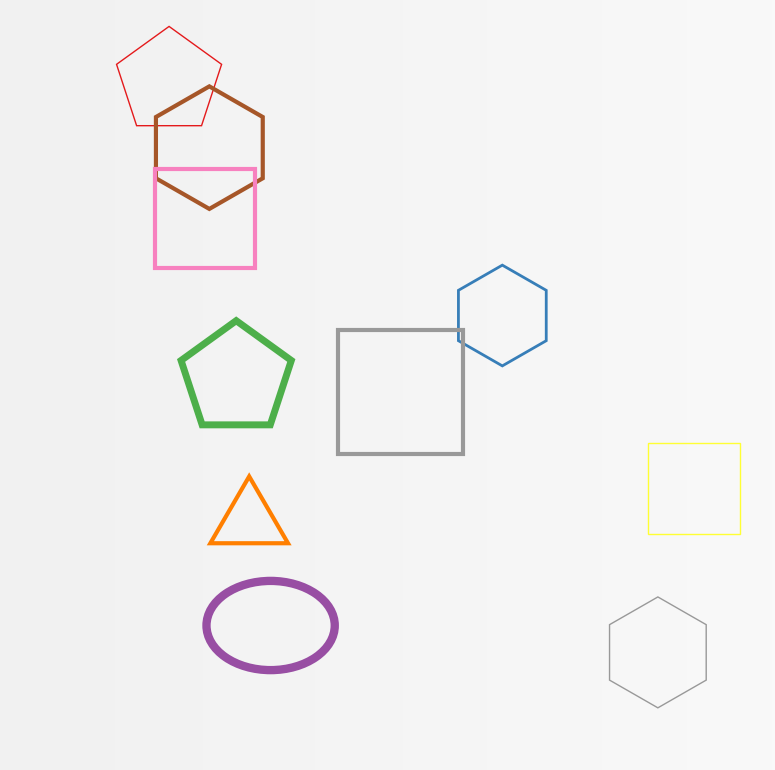[{"shape": "pentagon", "thickness": 0.5, "radius": 0.36, "center": [0.218, 0.894]}, {"shape": "hexagon", "thickness": 1, "radius": 0.33, "center": [0.648, 0.59]}, {"shape": "pentagon", "thickness": 2.5, "radius": 0.37, "center": [0.305, 0.509]}, {"shape": "oval", "thickness": 3, "radius": 0.41, "center": [0.349, 0.188]}, {"shape": "triangle", "thickness": 1.5, "radius": 0.29, "center": [0.322, 0.323]}, {"shape": "square", "thickness": 0.5, "radius": 0.3, "center": [0.896, 0.366]}, {"shape": "hexagon", "thickness": 1.5, "radius": 0.4, "center": [0.27, 0.808]}, {"shape": "square", "thickness": 1.5, "radius": 0.32, "center": [0.265, 0.717]}, {"shape": "square", "thickness": 1.5, "radius": 0.4, "center": [0.517, 0.491]}, {"shape": "hexagon", "thickness": 0.5, "radius": 0.36, "center": [0.849, 0.153]}]